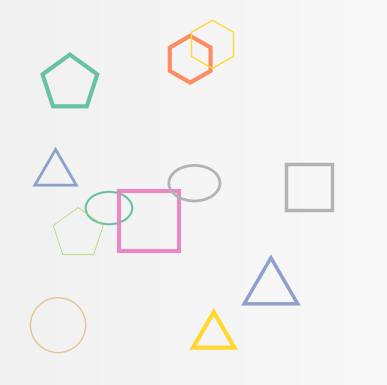[{"shape": "pentagon", "thickness": 3, "radius": 0.37, "center": [0.18, 0.784]}, {"shape": "oval", "thickness": 1.5, "radius": 0.3, "center": [0.281, 0.46]}, {"shape": "hexagon", "thickness": 3, "radius": 0.3, "center": [0.491, 0.846]}, {"shape": "triangle", "thickness": 2, "radius": 0.31, "center": [0.143, 0.55]}, {"shape": "triangle", "thickness": 2.5, "radius": 0.4, "center": [0.699, 0.251]}, {"shape": "square", "thickness": 3, "radius": 0.38, "center": [0.385, 0.426]}, {"shape": "pentagon", "thickness": 0.5, "radius": 0.34, "center": [0.202, 0.393]}, {"shape": "hexagon", "thickness": 1, "radius": 0.31, "center": [0.548, 0.885]}, {"shape": "triangle", "thickness": 3, "radius": 0.31, "center": [0.552, 0.128]}, {"shape": "circle", "thickness": 1, "radius": 0.36, "center": [0.15, 0.155]}, {"shape": "square", "thickness": 2.5, "radius": 0.3, "center": [0.797, 0.514]}, {"shape": "oval", "thickness": 2, "radius": 0.33, "center": [0.502, 0.524]}]